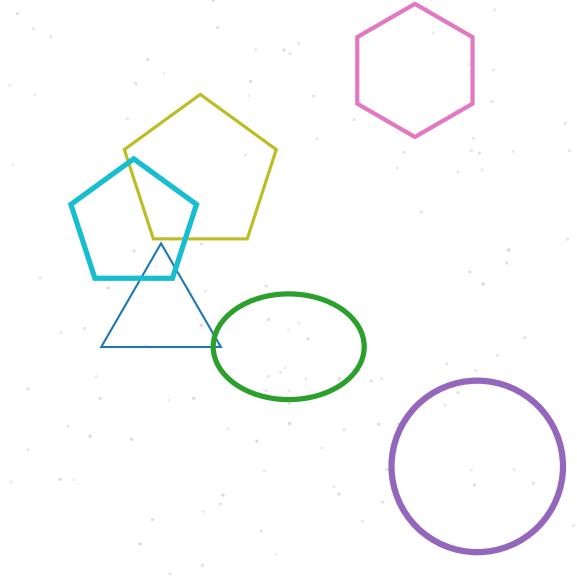[{"shape": "triangle", "thickness": 1, "radius": 0.6, "center": [0.279, 0.458]}, {"shape": "oval", "thickness": 2.5, "radius": 0.65, "center": [0.5, 0.399]}, {"shape": "circle", "thickness": 3, "radius": 0.74, "center": [0.826, 0.192]}, {"shape": "hexagon", "thickness": 2, "radius": 0.58, "center": [0.718, 0.877]}, {"shape": "pentagon", "thickness": 1.5, "radius": 0.69, "center": [0.347, 0.697]}, {"shape": "pentagon", "thickness": 2.5, "radius": 0.57, "center": [0.232, 0.61]}]